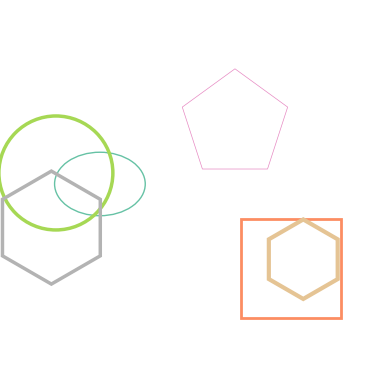[{"shape": "oval", "thickness": 1, "radius": 0.59, "center": [0.26, 0.522]}, {"shape": "square", "thickness": 2, "radius": 0.65, "center": [0.756, 0.302]}, {"shape": "pentagon", "thickness": 0.5, "radius": 0.72, "center": [0.61, 0.677]}, {"shape": "circle", "thickness": 2.5, "radius": 0.74, "center": [0.145, 0.551]}, {"shape": "hexagon", "thickness": 3, "radius": 0.52, "center": [0.788, 0.327]}, {"shape": "hexagon", "thickness": 2.5, "radius": 0.73, "center": [0.133, 0.409]}]